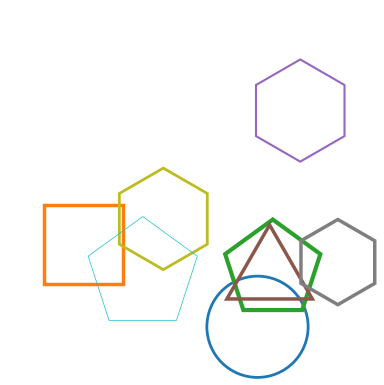[{"shape": "circle", "thickness": 2, "radius": 0.66, "center": [0.669, 0.151]}, {"shape": "square", "thickness": 2.5, "radius": 0.51, "center": [0.218, 0.364]}, {"shape": "pentagon", "thickness": 3, "radius": 0.65, "center": [0.708, 0.3]}, {"shape": "hexagon", "thickness": 1.5, "radius": 0.66, "center": [0.78, 0.713]}, {"shape": "triangle", "thickness": 2.5, "radius": 0.64, "center": [0.7, 0.288]}, {"shape": "hexagon", "thickness": 2.5, "radius": 0.55, "center": [0.878, 0.319]}, {"shape": "hexagon", "thickness": 2, "radius": 0.66, "center": [0.424, 0.432]}, {"shape": "pentagon", "thickness": 0.5, "radius": 0.75, "center": [0.371, 0.288]}]